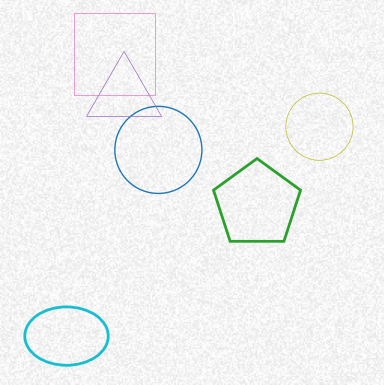[{"shape": "circle", "thickness": 1, "radius": 0.57, "center": [0.411, 0.611]}, {"shape": "pentagon", "thickness": 2, "radius": 0.59, "center": [0.668, 0.469]}, {"shape": "triangle", "thickness": 0.5, "radius": 0.56, "center": [0.322, 0.754]}, {"shape": "square", "thickness": 0.5, "radius": 0.53, "center": [0.297, 0.859]}, {"shape": "circle", "thickness": 0.5, "radius": 0.44, "center": [0.83, 0.671]}, {"shape": "oval", "thickness": 2, "radius": 0.54, "center": [0.173, 0.127]}]